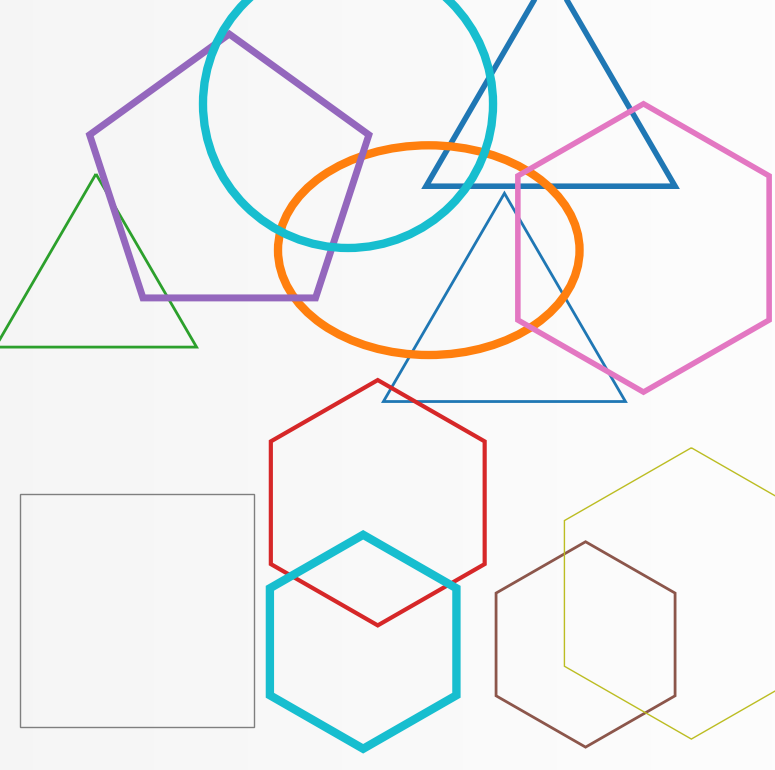[{"shape": "triangle", "thickness": 1, "radius": 0.9, "center": [0.651, 0.569]}, {"shape": "triangle", "thickness": 2, "radius": 0.93, "center": [0.71, 0.851]}, {"shape": "oval", "thickness": 3, "radius": 0.97, "center": [0.553, 0.675]}, {"shape": "triangle", "thickness": 1, "radius": 0.75, "center": [0.124, 0.624]}, {"shape": "hexagon", "thickness": 1.5, "radius": 0.8, "center": [0.487, 0.347]}, {"shape": "pentagon", "thickness": 2.5, "radius": 0.95, "center": [0.296, 0.766]}, {"shape": "hexagon", "thickness": 1, "radius": 0.67, "center": [0.756, 0.163]}, {"shape": "hexagon", "thickness": 2, "radius": 0.94, "center": [0.83, 0.678]}, {"shape": "square", "thickness": 0.5, "radius": 0.76, "center": [0.177, 0.207]}, {"shape": "hexagon", "thickness": 0.5, "radius": 0.95, "center": [0.892, 0.229]}, {"shape": "circle", "thickness": 3, "radius": 0.94, "center": [0.449, 0.865]}, {"shape": "hexagon", "thickness": 3, "radius": 0.69, "center": [0.469, 0.167]}]